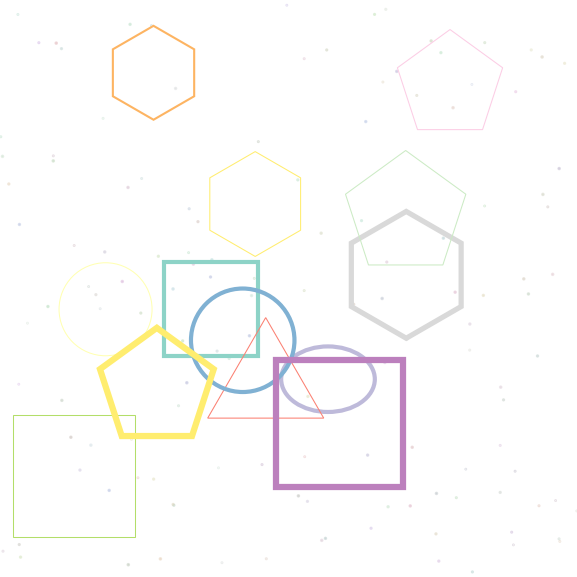[{"shape": "square", "thickness": 2, "radius": 0.41, "center": [0.365, 0.464]}, {"shape": "circle", "thickness": 0.5, "radius": 0.4, "center": [0.183, 0.464]}, {"shape": "oval", "thickness": 2, "radius": 0.41, "center": [0.568, 0.343]}, {"shape": "triangle", "thickness": 0.5, "radius": 0.58, "center": [0.46, 0.333]}, {"shape": "circle", "thickness": 2, "radius": 0.45, "center": [0.42, 0.41]}, {"shape": "hexagon", "thickness": 1, "radius": 0.41, "center": [0.266, 0.873]}, {"shape": "square", "thickness": 0.5, "radius": 0.53, "center": [0.128, 0.175]}, {"shape": "pentagon", "thickness": 0.5, "radius": 0.48, "center": [0.779, 0.852]}, {"shape": "hexagon", "thickness": 2.5, "radius": 0.55, "center": [0.703, 0.523]}, {"shape": "square", "thickness": 3, "radius": 0.55, "center": [0.588, 0.266]}, {"shape": "pentagon", "thickness": 0.5, "radius": 0.55, "center": [0.702, 0.629]}, {"shape": "hexagon", "thickness": 0.5, "radius": 0.45, "center": [0.442, 0.646]}, {"shape": "pentagon", "thickness": 3, "radius": 0.52, "center": [0.272, 0.328]}]